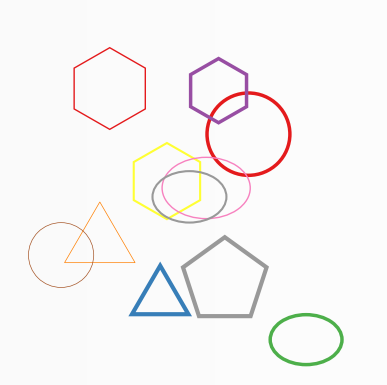[{"shape": "hexagon", "thickness": 1, "radius": 0.53, "center": [0.283, 0.77]}, {"shape": "circle", "thickness": 2.5, "radius": 0.53, "center": [0.641, 0.652]}, {"shape": "triangle", "thickness": 3, "radius": 0.42, "center": [0.413, 0.226]}, {"shape": "oval", "thickness": 2.5, "radius": 0.46, "center": [0.79, 0.118]}, {"shape": "hexagon", "thickness": 2.5, "radius": 0.42, "center": [0.564, 0.765]}, {"shape": "triangle", "thickness": 0.5, "radius": 0.53, "center": [0.258, 0.37]}, {"shape": "hexagon", "thickness": 1.5, "radius": 0.49, "center": [0.431, 0.53]}, {"shape": "circle", "thickness": 0.5, "radius": 0.42, "center": [0.158, 0.338]}, {"shape": "oval", "thickness": 1, "radius": 0.57, "center": [0.532, 0.512]}, {"shape": "pentagon", "thickness": 3, "radius": 0.57, "center": [0.58, 0.271]}, {"shape": "oval", "thickness": 1.5, "radius": 0.48, "center": [0.489, 0.489]}]